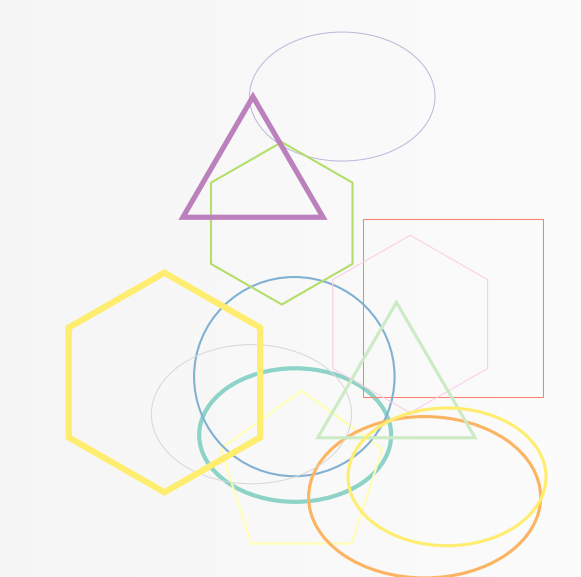[{"shape": "oval", "thickness": 2, "radius": 0.83, "center": [0.508, 0.246]}, {"shape": "pentagon", "thickness": 1, "radius": 0.73, "center": [0.519, 0.176]}, {"shape": "oval", "thickness": 0.5, "radius": 0.8, "center": [0.589, 0.832]}, {"shape": "square", "thickness": 0.5, "radius": 0.77, "center": [0.779, 0.465]}, {"shape": "circle", "thickness": 1, "radius": 0.86, "center": [0.506, 0.347]}, {"shape": "oval", "thickness": 1.5, "radius": 1.0, "center": [0.731, 0.138]}, {"shape": "hexagon", "thickness": 1, "radius": 0.7, "center": [0.485, 0.612]}, {"shape": "hexagon", "thickness": 0.5, "radius": 0.77, "center": [0.706, 0.438]}, {"shape": "oval", "thickness": 0.5, "radius": 0.86, "center": [0.433, 0.282]}, {"shape": "triangle", "thickness": 2.5, "radius": 0.7, "center": [0.435, 0.693]}, {"shape": "triangle", "thickness": 1.5, "radius": 0.78, "center": [0.682, 0.319]}, {"shape": "oval", "thickness": 1.5, "radius": 0.85, "center": [0.769, 0.173]}, {"shape": "hexagon", "thickness": 3, "radius": 0.95, "center": [0.283, 0.337]}]